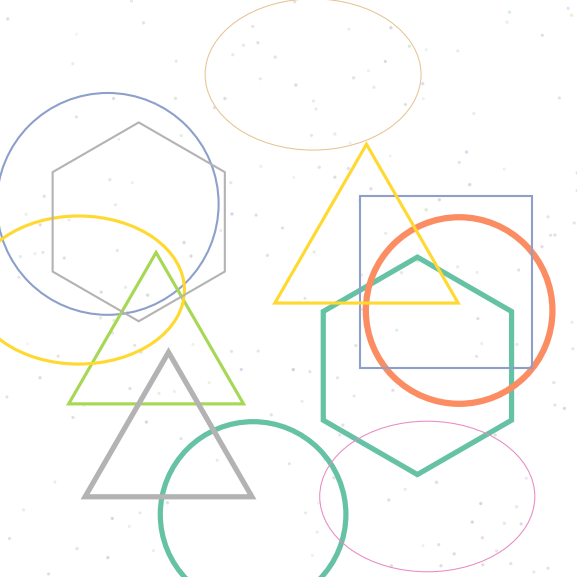[{"shape": "circle", "thickness": 2.5, "radius": 0.8, "center": [0.438, 0.108]}, {"shape": "hexagon", "thickness": 2.5, "radius": 0.94, "center": [0.723, 0.366]}, {"shape": "circle", "thickness": 3, "radius": 0.81, "center": [0.795, 0.461]}, {"shape": "circle", "thickness": 1, "radius": 0.96, "center": [0.186, 0.646]}, {"shape": "square", "thickness": 1, "radius": 0.74, "center": [0.772, 0.511]}, {"shape": "oval", "thickness": 0.5, "radius": 0.93, "center": [0.74, 0.139]}, {"shape": "triangle", "thickness": 1.5, "radius": 0.87, "center": [0.27, 0.387]}, {"shape": "triangle", "thickness": 1.5, "radius": 0.92, "center": [0.635, 0.566]}, {"shape": "oval", "thickness": 1.5, "radius": 0.92, "center": [0.136, 0.497]}, {"shape": "oval", "thickness": 0.5, "radius": 0.93, "center": [0.542, 0.87]}, {"shape": "hexagon", "thickness": 1, "radius": 0.86, "center": [0.24, 0.615]}, {"shape": "triangle", "thickness": 2.5, "radius": 0.83, "center": [0.292, 0.222]}]